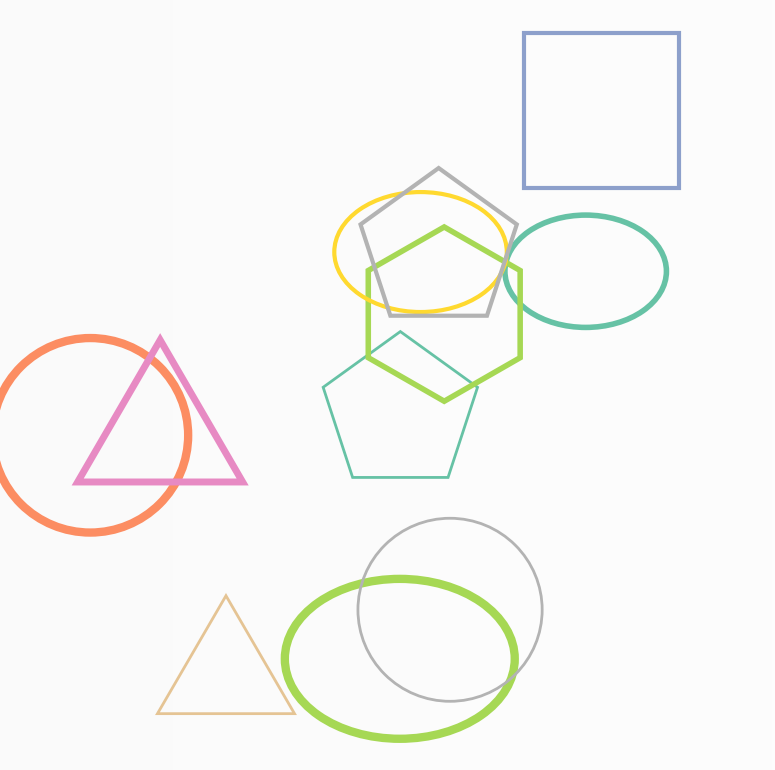[{"shape": "pentagon", "thickness": 1, "radius": 0.52, "center": [0.517, 0.465]}, {"shape": "oval", "thickness": 2, "radius": 0.52, "center": [0.756, 0.648]}, {"shape": "circle", "thickness": 3, "radius": 0.63, "center": [0.116, 0.435]}, {"shape": "square", "thickness": 1.5, "radius": 0.5, "center": [0.776, 0.856]}, {"shape": "triangle", "thickness": 2.5, "radius": 0.61, "center": [0.207, 0.435]}, {"shape": "oval", "thickness": 3, "radius": 0.74, "center": [0.516, 0.144]}, {"shape": "hexagon", "thickness": 2, "radius": 0.57, "center": [0.573, 0.592]}, {"shape": "oval", "thickness": 1.5, "radius": 0.56, "center": [0.543, 0.673]}, {"shape": "triangle", "thickness": 1, "radius": 0.51, "center": [0.292, 0.124]}, {"shape": "pentagon", "thickness": 1.5, "radius": 0.53, "center": [0.566, 0.676]}, {"shape": "circle", "thickness": 1, "radius": 0.59, "center": [0.581, 0.208]}]